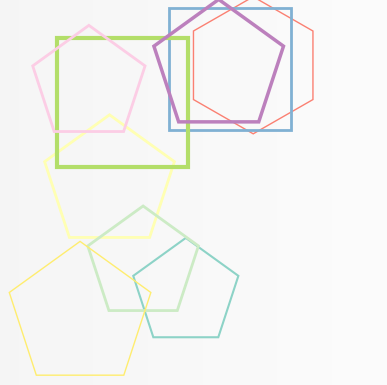[{"shape": "pentagon", "thickness": 1.5, "radius": 0.71, "center": [0.48, 0.239]}, {"shape": "pentagon", "thickness": 2, "radius": 0.88, "center": [0.283, 0.526]}, {"shape": "hexagon", "thickness": 1, "radius": 0.89, "center": [0.653, 0.83]}, {"shape": "square", "thickness": 2, "radius": 0.79, "center": [0.593, 0.821]}, {"shape": "square", "thickness": 3, "radius": 0.84, "center": [0.316, 0.734]}, {"shape": "pentagon", "thickness": 2, "radius": 0.76, "center": [0.229, 0.782]}, {"shape": "pentagon", "thickness": 2.5, "radius": 0.88, "center": [0.564, 0.826]}, {"shape": "pentagon", "thickness": 2, "radius": 0.75, "center": [0.369, 0.315]}, {"shape": "pentagon", "thickness": 1, "radius": 0.96, "center": [0.207, 0.181]}]